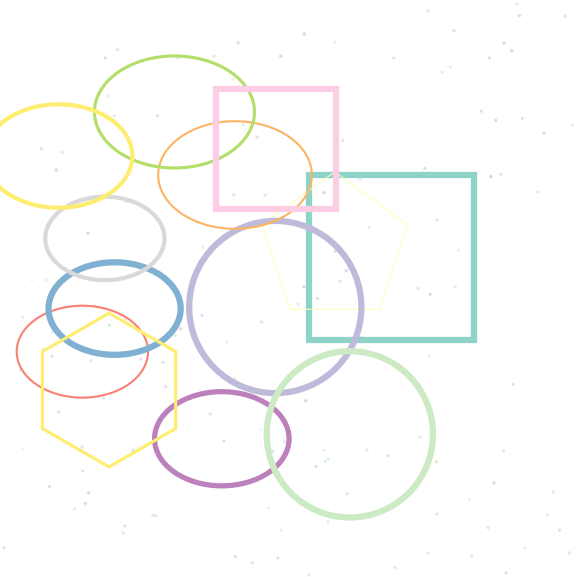[{"shape": "square", "thickness": 3, "radius": 0.71, "center": [0.679, 0.553]}, {"shape": "pentagon", "thickness": 0.5, "radius": 0.66, "center": [0.58, 0.57]}, {"shape": "circle", "thickness": 3, "radius": 0.75, "center": [0.477, 0.467]}, {"shape": "oval", "thickness": 1, "radius": 0.57, "center": [0.143, 0.39]}, {"shape": "oval", "thickness": 3, "radius": 0.57, "center": [0.198, 0.465]}, {"shape": "oval", "thickness": 1, "radius": 0.67, "center": [0.407, 0.696]}, {"shape": "oval", "thickness": 1.5, "radius": 0.69, "center": [0.302, 0.805]}, {"shape": "square", "thickness": 3, "radius": 0.52, "center": [0.478, 0.741]}, {"shape": "oval", "thickness": 2, "radius": 0.52, "center": [0.182, 0.586]}, {"shape": "oval", "thickness": 2.5, "radius": 0.58, "center": [0.384, 0.239]}, {"shape": "circle", "thickness": 3, "radius": 0.72, "center": [0.606, 0.247]}, {"shape": "oval", "thickness": 2, "radius": 0.64, "center": [0.101, 0.729]}, {"shape": "hexagon", "thickness": 1.5, "radius": 0.67, "center": [0.189, 0.324]}]